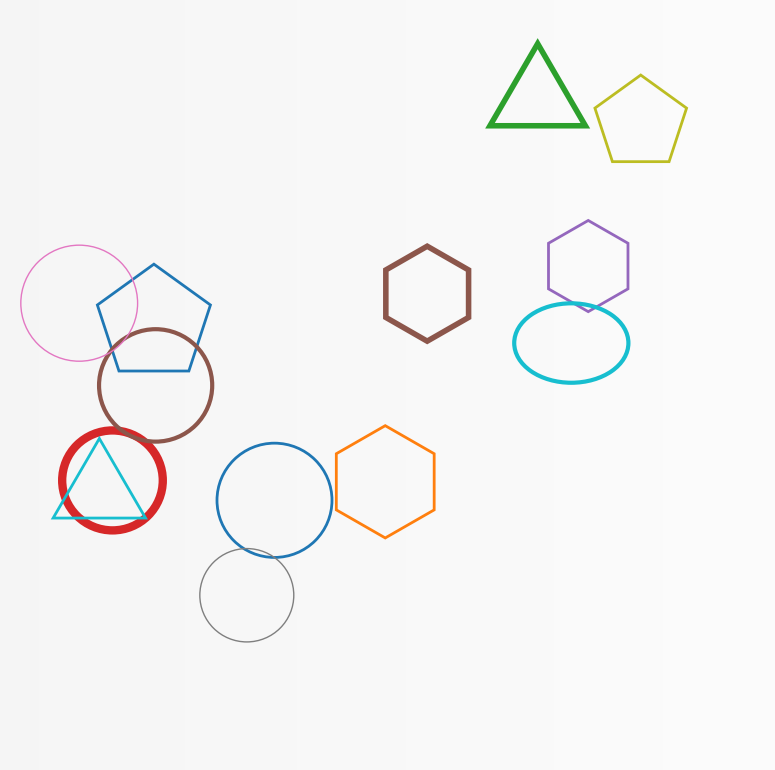[{"shape": "pentagon", "thickness": 1, "radius": 0.38, "center": [0.199, 0.58]}, {"shape": "circle", "thickness": 1, "radius": 0.37, "center": [0.354, 0.35]}, {"shape": "hexagon", "thickness": 1, "radius": 0.36, "center": [0.497, 0.374]}, {"shape": "triangle", "thickness": 2, "radius": 0.36, "center": [0.694, 0.872]}, {"shape": "circle", "thickness": 3, "radius": 0.32, "center": [0.145, 0.376]}, {"shape": "hexagon", "thickness": 1, "radius": 0.3, "center": [0.759, 0.654]}, {"shape": "circle", "thickness": 1.5, "radius": 0.37, "center": [0.201, 0.499]}, {"shape": "hexagon", "thickness": 2, "radius": 0.31, "center": [0.551, 0.619]}, {"shape": "circle", "thickness": 0.5, "radius": 0.38, "center": [0.102, 0.606]}, {"shape": "circle", "thickness": 0.5, "radius": 0.3, "center": [0.318, 0.227]}, {"shape": "pentagon", "thickness": 1, "radius": 0.31, "center": [0.827, 0.84]}, {"shape": "oval", "thickness": 1.5, "radius": 0.37, "center": [0.737, 0.554]}, {"shape": "triangle", "thickness": 1, "radius": 0.34, "center": [0.128, 0.362]}]